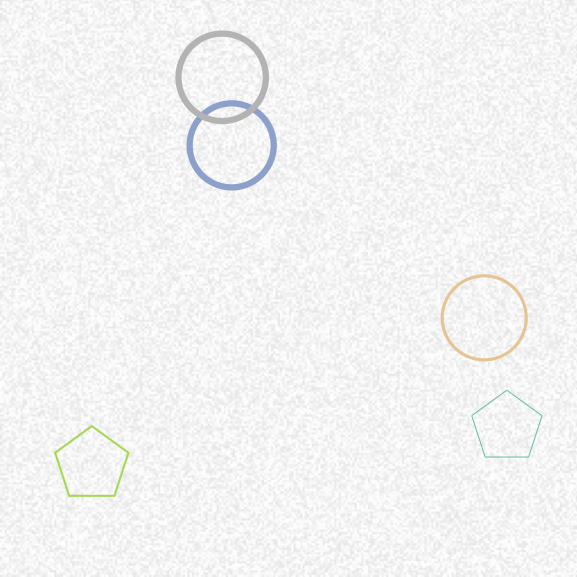[{"shape": "pentagon", "thickness": 0.5, "radius": 0.32, "center": [0.878, 0.259]}, {"shape": "circle", "thickness": 3, "radius": 0.36, "center": [0.401, 0.747]}, {"shape": "pentagon", "thickness": 1, "radius": 0.33, "center": [0.159, 0.195]}, {"shape": "circle", "thickness": 1.5, "radius": 0.36, "center": [0.838, 0.449]}, {"shape": "circle", "thickness": 3, "radius": 0.38, "center": [0.385, 0.865]}]